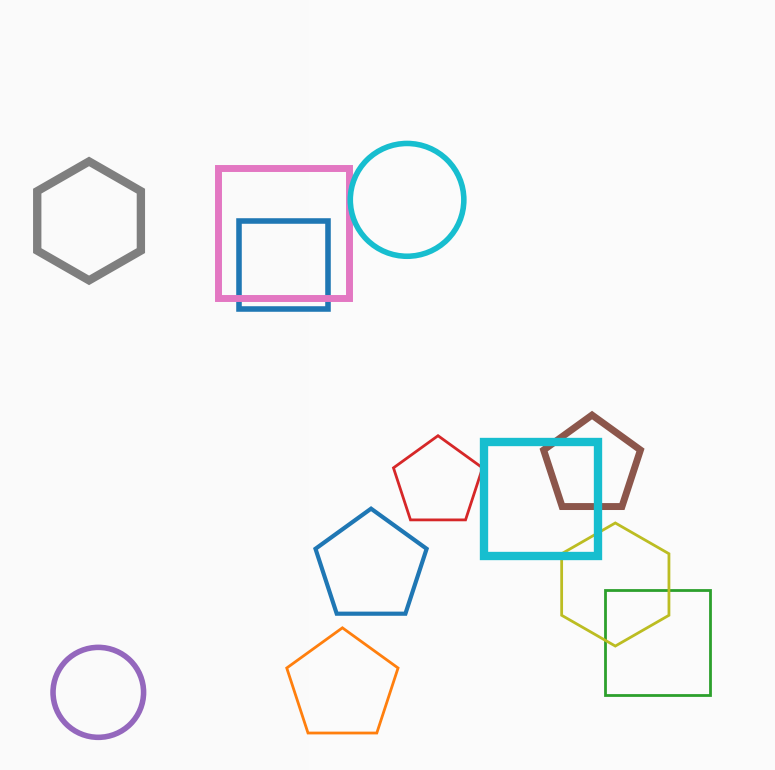[{"shape": "pentagon", "thickness": 1.5, "radius": 0.38, "center": [0.479, 0.264]}, {"shape": "square", "thickness": 2, "radius": 0.29, "center": [0.366, 0.656]}, {"shape": "pentagon", "thickness": 1, "radius": 0.38, "center": [0.442, 0.109]}, {"shape": "square", "thickness": 1, "radius": 0.34, "center": [0.848, 0.166]}, {"shape": "pentagon", "thickness": 1, "radius": 0.3, "center": [0.565, 0.374]}, {"shape": "circle", "thickness": 2, "radius": 0.29, "center": [0.127, 0.101]}, {"shape": "pentagon", "thickness": 2.5, "radius": 0.33, "center": [0.764, 0.395]}, {"shape": "square", "thickness": 2.5, "radius": 0.42, "center": [0.365, 0.698]}, {"shape": "hexagon", "thickness": 3, "radius": 0.39, "center": [0.115, 0.713]}, {"shape": "hexagon", "thickness": 1, "radius": 0.4, "center": [0.794, 0.241]}, {"shape": "square", "thickness": 3, "radius": 0.37, "center": [0.698, 0.352]}, {"shape": "circle", "thickness": 2, "radius": 0.37, "center": [0.525, 0.74]}]